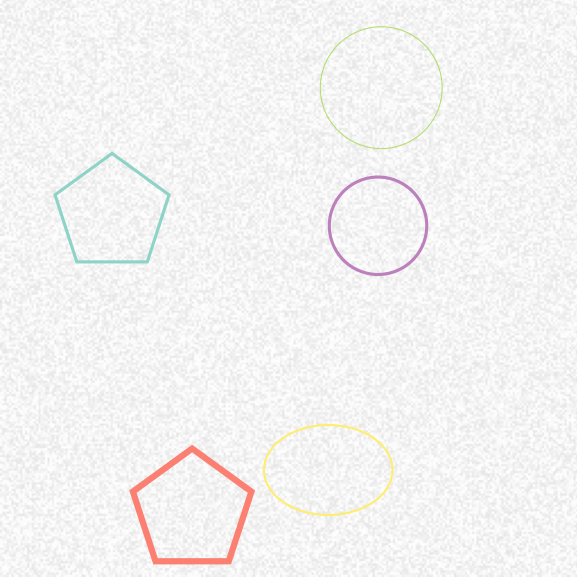[{"shape": "pentagon", "thickness": 1.5, "radius": 0.52, "center": [0.194, 0.63]}, {"shape": "pentagon", "thickness": 3, "radius": 0.54, "center": [0.333, 0.115]}, {"shape": "circle", "thickness": 0.5, "radius": 0.53, "center": [0.66, 0.847]}, {"shape": "circle", "thickness": 1.5, "radius": 0.42, "center": [0.655, 0.608]}, {"shape": "oval", "thickness": 1, "radius": 0.56, "center": [0.568, 0.185]}]